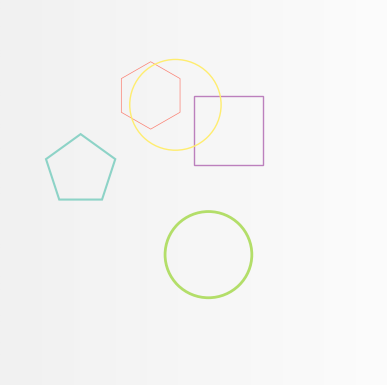[{"shape": "pentagon", "thickness": 1.5, "radius": 0.47, "center": [0.208, 0.558]}, {"shape": "hexagon", "thickness": 0.5, "radius": 0.44, "center": [0.389, 0.752]}, {"shape": "circle", "thickness": 2, "radius": 0.56, "center": [0.538, 0.339]}, {"shape": "square", "thickness": 1, "radius": 0.45, "center": [0.591, 0.661]}, {"shape": "circle", "thickness": 1, "radius": 0.59, "center": [0.453, 0.728]}]